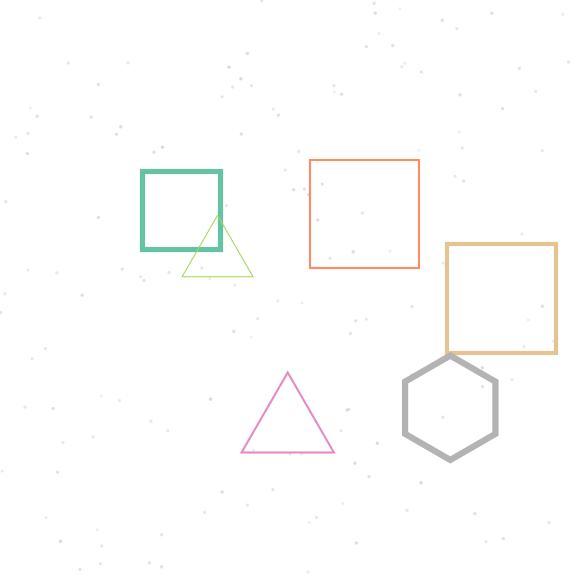[{"shape": "square", "thickness": 2.5, "radius": 0.34, "center": [0.314, 0.636]}, {"shape": "square", "thickness": 1, "radius": 0.47, "center": [0.631, 0.629]}, {"shape": "triangle", "thickness": 1, "radius": 0.46, "center": [0.498, 0.262]}, {"shape": "triangle", "thickness": 0.5, "radius": 0.35, "center": [0.377, 0.555]}, {"shape": "square", "thickness": 2, "radius": 0.47, "center": [0.868, 0.483]}, {"shape": "hexagon", "thickness": 3, "radius": 0.45, "center": [0.78, 0.293]}]